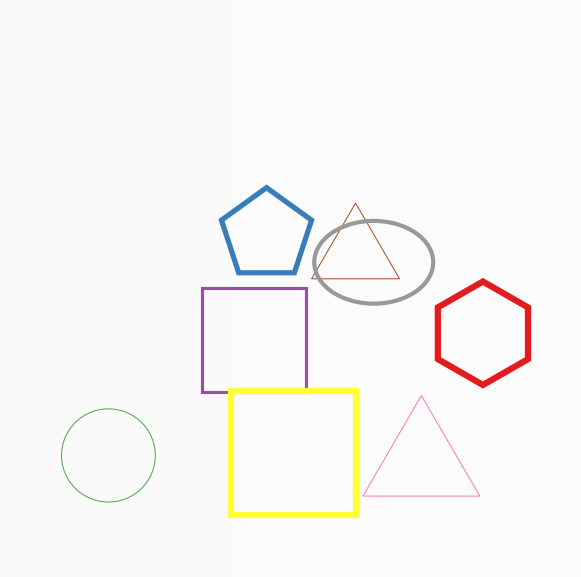[{"shape": "hexagon", "thickness": 3, "radius": 0.45, "center": [0.831, 0.422]}, {"shape": "pentagon", "thickness": 2.5, "radius": 0.41, "center": [0.459, 0.593]}, {"shape": "circle", "thickness": 0.5, "radius": 0.4, "center": [0.187, 0.211]}, {"shape": "square", "thickness": 1.5, "radius": 0.45, "center": [0.437, 0.41]}, {"shape": "square", "thickness": 3, "radius": 0.54, "center": [0.505, 0.215]}, {"shape": "triangle", "thickness": 0.5, "radius": 0.44, "center": [0.612, 0.56]}, {"shape": "triangle", "thickness": 0.5, "radius": 0.58, "center": [0.725, 0.198]}, {"shape": "oval", "thickness": 2, "radius": 0.51, "center": [0.643, 0.545]}]